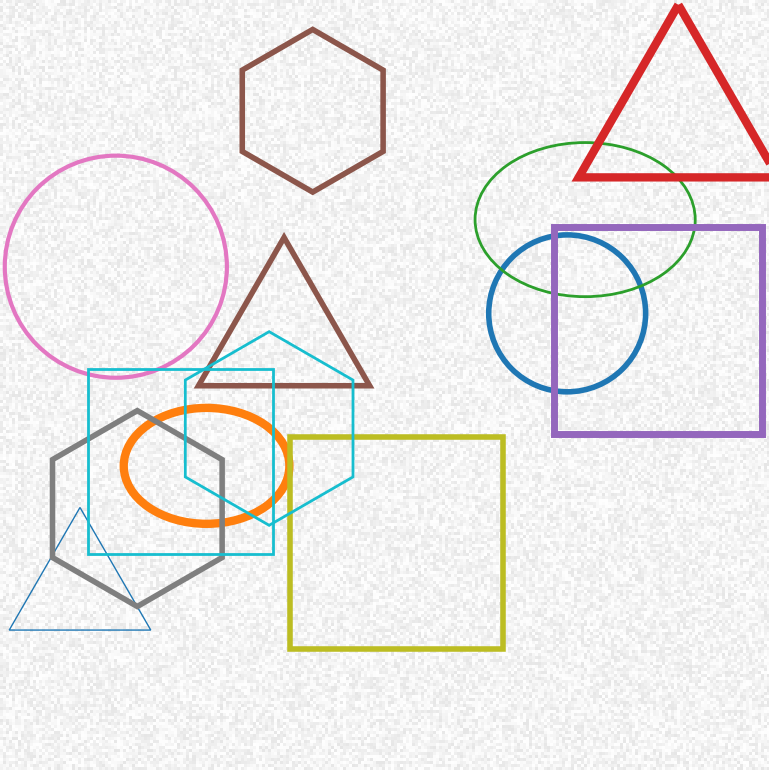[{"shape": "triangle", "thickness": 0.5, "radius": 0.53, "center": [0.104, 0.235]}, {"shape": "circle", "thickness": 2, "radius": 0.51, "center": [0.737, 0.593]}, {"shape": "oval", "thickness": 3, "radius": 0.54, "center": [0.268, 0.395]}, {"shape": "oval", "thickness": 1, "radius": 0.71, "center": [0.76, 0.715]}, {"shape": "triangle", "thickness": 3, "radius": 0.75, "center": [0.881, 0.844]}, {"shape": "square", "thickness": 2.5, "radius": 0.67, "center": [0.854, 0.571]}, {"shape": "hexagon", "thickness": 2, "radius": 0.53, "center": [0.406, 0.856]}, {"shape": "triangle", "thickness": 2, "radius": 0.64, "center": [0.369, 0.563]}, {"shape": "circle", "thickness": 1.5, "radius": 0.72, "center": [0.15, 0.654]}, {"shape": "hexagon", "thickness": 2, "radius": 0.64, "center": [0.178, 0.34]}, {"shape": "square", "thickness": 2, "radius": 0.69, "center": [0.515, 0.295]}, {"shape": "hexagon", "thickness": 1, "radius": 0.63, "center": [0.35, 0.444]}, {"shape": "square", "thickness": 1, "radius": 0.6, "center": [0.234, 0.401]}]